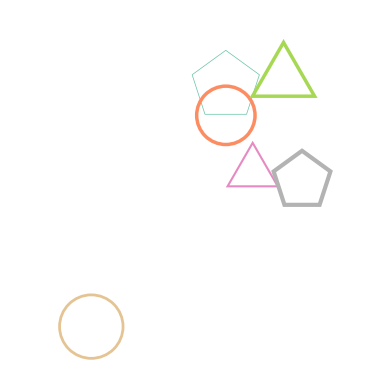[{"shape": "pentagon", "thickness": 0.5, "radius": 0.46, "center": [0.586, 0.777]}, {"shape": "circle", "thickness": 2.5, "radius": 0.38, "center": [0.587, 0.7]}, {"shape": "triangle", "thickness": 1.5, "radius": 0.38, "center": [0.656, 0.554]}, {"shape": "triangle", "thickness": 2.5, "radius": 0.47, "center": [0.736, 0.797]}, {"shape": "circle", "thickness": 2, "radius": 0.41, "center": [0.237, 0.152]}, {"shape": "pentagon", "thickness": 3, "radius": 0.39, "center": [0.784, 0.531]}]